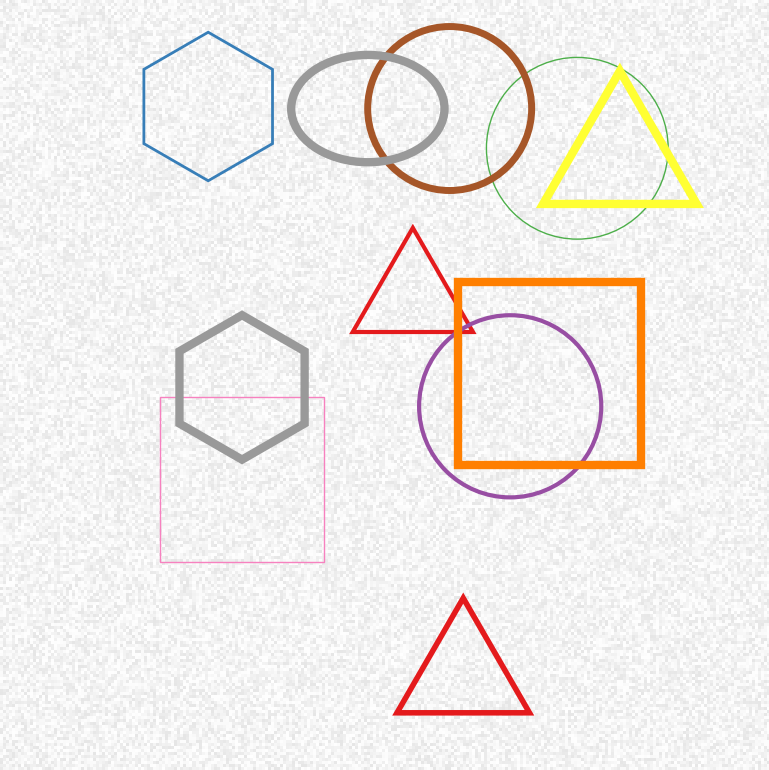[{"shape": "triangle", "thickness": 1.5, "radius": 0.45, "center": [0.536, 0.614]}, {"shape": "triangle", "thickness": 2, "radius": 0.5, "center": [0.602, 0.124]}, {"shape": "hexagon", "thickness": 1, "radius": 0.48, "center": [0.27, 0.862]}, {"shape": "circle", "thickness": 0.5, "radius": 0.59, "center": [0.75, 0.807]}, {"shape": "circle", "thickness": 1.5, "radius": 0.59, "center": [0.663, 0.472]}, {"shape": "square", "thickness": 3, "radius": 0.59, "center": [0.714, 0.515]}, {"shape": "triangle", "thickness": 3, "radius": 0.58, "center": [0.805, 0.793]}, {"shape": "circle", "thickness": 2.5, "radius": 0.53, "center": [0.584, 0.859]}, {"shape": "square", "thickness": 0.5, "radius": 0.53, "center": [0.315, 0.377]}, {"shape": "hexagon", "thickness": 3, "radius": 0.47, "center": [0.314, 0.497]}, {"shape": "oval", "thickness": 3, "radius": 0.5, "center": [0.478, 0.859]}]